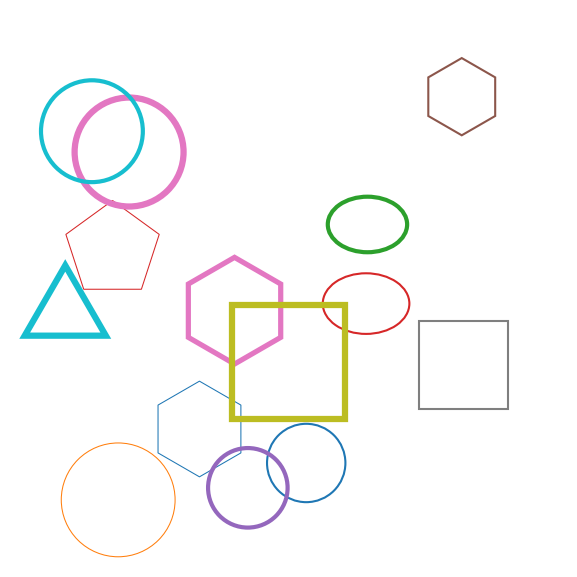[{"shape": "hexagon", "thickness": 0.5, "radius": 0.41, "center": [0.345, 0.256]}, {"shape": "circle", "thickness": 1, "radius": 0.34, "center": [0.53, 0.197]}, {"shape": "circle", "thickness": 0.5, "radius": 0.49, "center": [0.205, 0.134]}, {"shape": "oval", "thickness": 2, "radius": 0.34, "center": [0.636, 0.61]}, {"shape": "pentagon", "thickness": 0.5, "radius": 0.42, "center": [0.195, 0.567]}, {"shape": "oval", "thickness": 1, "radius": 0.37, "center": [0.634, 0.473]}, {"shape": "circle", "thickness": 2, "radius": 0.34, "center": [0.429, 0.154]}, {"shape": "hexagon", "thickness": 1, "radius": 0.33, "center": [0.8, 0.832]}, {"shape": "circle", "thickness": 3, "radius": 0.47, "center": [0.224, 0.736]}, {"shape": "hexagon", "thickness": 2.5, "radius": 0.46, "center": [0.406, 0.461]}, {"shape": "square", "thickness": 1, "radius": 0.38, "center": [0.802, 0.367]}, {"shape": "square", "thickness": 3, "radius": 0.49, "center": [0.499, 0.372]}, {"shape": "circle", "thickness": 2, "radius": 0.44, "center": [0.159, 0.772]}, {"shape": "triangle", "thickness": 3, "radius": 0.41, "center": [0.113, 0.458]}]